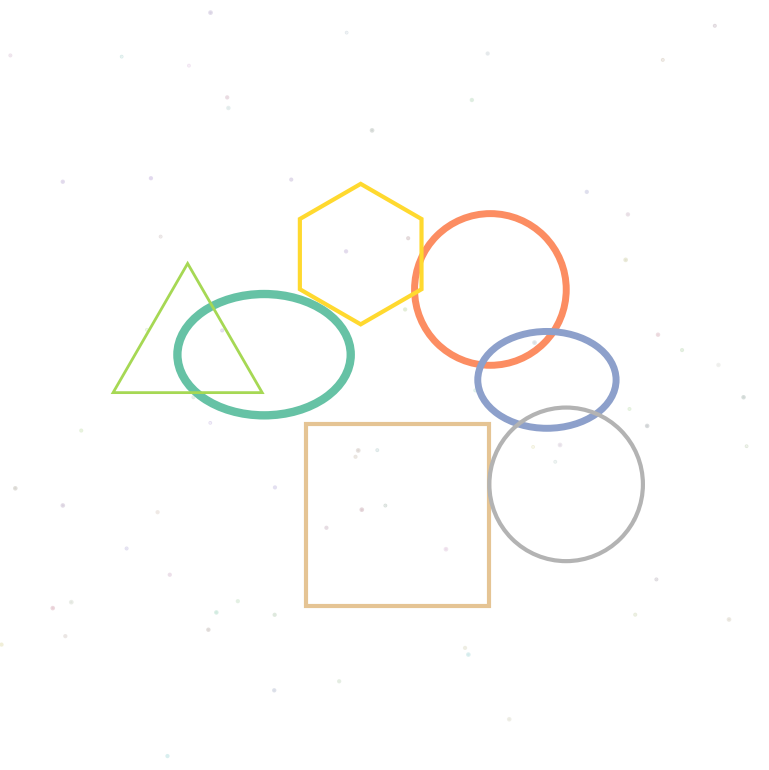[{"shape": "oval", "thickness": 3, "radius": 0.56, "center": [0.343, 0.539]}, {"shape": "circle", "thickness": 2.5, "radius": 0.49, "center": [0.637, 0.624]}, {"shape": "oval", "thickness": 2.5, "radius": 0.45, "center": [0.71, 0.507]}, {"shape": "triangle", "thickness": 1, "radius": 0.56, "center": [0.244, 0.546]}, {"shape": "hexagon", "thickness": 1.5, "radius": 0.46, "center": [0.468, 0.67]}, {"shape": "square", "thickness": 1.5, "radius": 0.59, "center": [0.516, 0.331]}, {"shape": "circle", "thickness": 1.5, "radius": 0.5, "center": [0.735, 0.371]}]